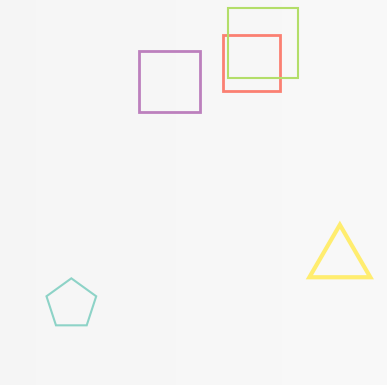[{"shape": "pentagon", "thickness": 1.5, "radius": 0.34, "center": [0.184, 0.21]}, {"shape": "square", "thickness": 2, "radius": 0.37, "center": [0.649, 0.836]}, {"shape": "square", "thickness": 1.5, "radius": 0.45, "center": [0.678, 0.887]}, {"shape": "square", "thickness": 2, "radius": 0.39, "center": [0.437, 0.789]}, {"shape": "triangle", "thickness": 3, "radius": 0.45, "center": [0.877, 0.325]}]